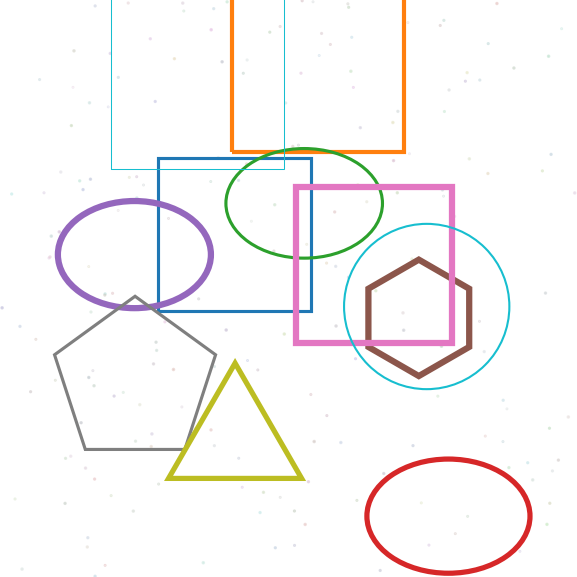[{"shape": "square", "thickness": 1.5, "radius": 0.66, "center": [0.406, 0.593]}, {"shape": "square", "thickness": 2, "radius": 0.74, "center": [0.551, 0.884]}, {"shape": "oval", "thickness": 1.5, "radius": 0.68, "center": [0.527, 0.647]}, {"shape": "oval", "thickness": 2.5, "radius": 0.71, "center": [0.777, 0.105]}, {"shape": "oval", "thickness": 3, "radius": 0.66, "center": [0.233, 0.558]}, {"shape": "hexagon", "thickness": 3, "radius": 0.5, "center": [0.725, 0.449]}, {"shape": "square", "thickness": 3, "radius": 0.67, "center": [0.647, 0.54]}, {"shape": "pentagon", "thickness": 1.5, "radius": 0.73, "center": [0.234, 0.339]}, {"shape": "triangle", "thickness": 2.5, "radius": 0.67, "center": [0.407, 0.237]}, {"shape": "circle", "thickness": 1, "radius": 0.72, "center": [0.739, 0.468]}, {"shape": "square", "thickness": 0.5, "radius": 0.75, "center": [0.342, 0.856]}]